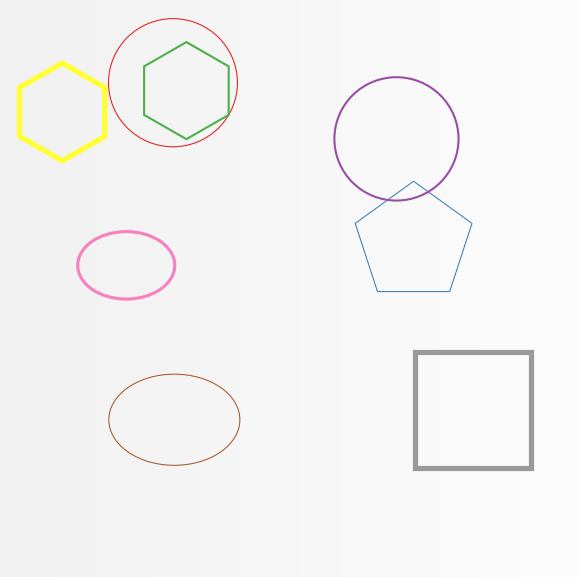[{"shape": "circle", "thickness": 0.5, "radius": 0.55, "center": [0.298, 0.856]}, {"shape": "pentagon", "thickness": 0.5, "radius": 0.53, "center": [0.712, 0.58]}, {"shape": "hexagon", "thickness": 1, "radius": 0.42, "center": [0.321, 0.842]}, {"shape": "circle", "thickness": 1, "radius": 0.53, "center": [0.682, 0.759]}, {"shape": "hexagon", "thickness": 2.5, "radius": 0.42, "center": [0.107, 0.805]}, {"shape": "oval", "thickness": 0.5, "radius": 0.56, "center": [0.3, 0.272]}, {"shape": "oval", "thickness": 1.5, "radius": 0.42, "center": [0.217, 0.54]}, {"shape": "square", "thickness": 2.5, "radius": 0.5, "center": [0.814, 0.289]}]